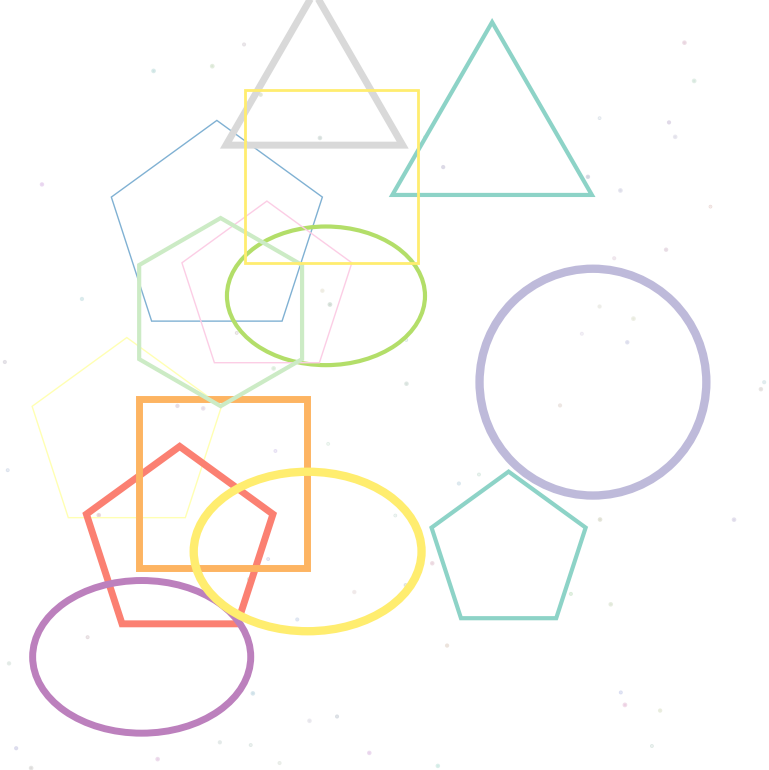[{"shape": "pentagon", "thickness": 1.5, "radius": 0.53, "center": [0.661, 0.282]}, {"shape": "triangle", "thickness": 1.5, "radius": 0.75, "center": [0.639, 0.822]}, {"shape": "pentagon", "thickness": 0.5, "radius": 0.65, "center": [0.165, 0.432]}, {"shape": "circle", "thickness": 3, "radius": 0.74, "center": [0.77, 0.504]}, {"shape": "pentagon", "thickness": 2.5, "radius": 0.64, "center": [0.233, 0.293]}, {"shape": "pentagon", "thickness": 0.5, "radius": 0.72, "center": [0.282, 0.7]}, {"shape": "square", "thickness": 2.5, "radius": 0.55, "center": [0.289, 0.372]}, {"shape": "oval", "thickness": 1.5, "radius": 0.64, "center": [0.423, 0.616]}, {"shape": "pentagon", "thickness": 0.5, "radius": 0.58, "center": [0.347, 0.623]}, {"shape": "triangle", "thickness": 2.5, "radius": 0.66, "center": [0.408, 0.878]}, {"shape": "oval", "thickness": 2.5, "radius": 0.71, "center": [0.184, 0.147]}, {"shape": "hexagon", "thickness": 1.5, "radius": 0.61, "center": [0.287, 0.595]}, {"shape": "square", "thickness": 1, "radius": 0.56, "center": [0.431, 0.771]}, {"shape": "oval", "thickness": 3, "radius": 0.74, "center": [0.4, 0.284]}]